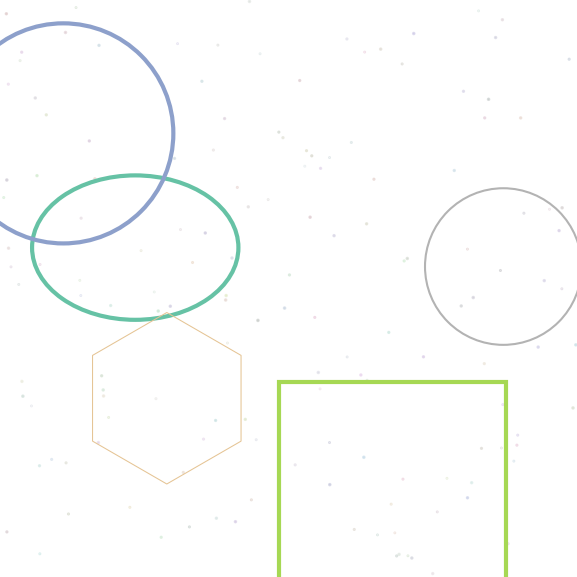[{"shape": "oval", "thickness": 2, "radius": 0.89, "center": [0.234, 0.57]}, {"shape": "circle", "thickness": 2, "radius": 0.95, "center": [0.11, 0.768]}, {"shape": "square", "thickness": 2, "radius": 0.98, "center": [0.679, 0.142]}, {"shape": "hexagon", "thickness": 0.5, "radius": 0.74, "center": [0.289, 0.31]}, {"shape": "circle", "thickness": 1, "radius": 0.68, "center": [0.872, 0.538]}]